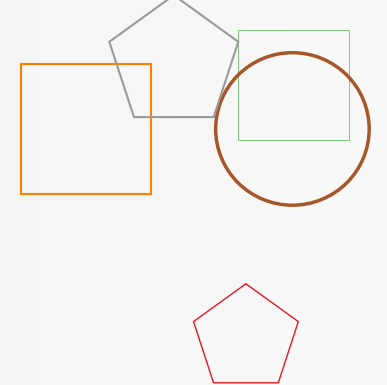[{"shape": "pentagon", "thickness": 1, "radius": 0.71, "center": [0.635, 0.121]}, {"shape": "square", "thickness": 0.5, "radius": 0.71, "center": [0.758, 0.779]}, {"shape": "square", "thickness": 1.5, "radius": 0.84, "center": [0.222, 0.665]}, {"shape": "circle", "thickness": 2.5, "radius": 0.99, "center": [0.755, 0.665]}, {"shape": "pentagon", "thickness": 1.5, "radius": 0.87, "center": [0.449, 0.837]}]